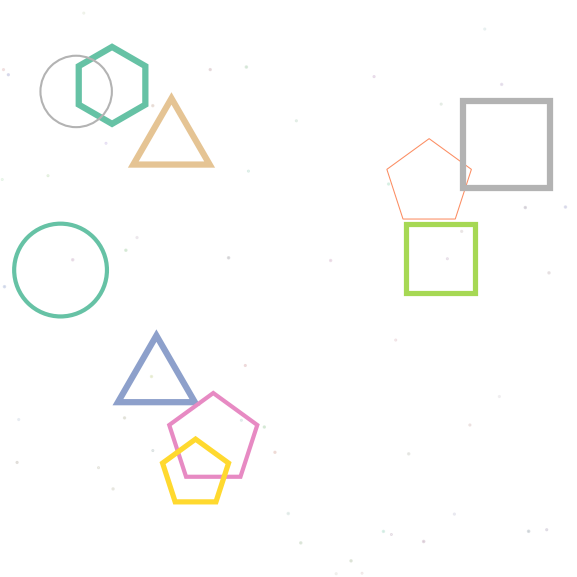[{"shape": "hexagon", "thickness": 3, "radius": 0.33, "center": [0.194, 0.851]}, {"shape": "circle", "thickness": 2, "radius": 0.4, "center": [0.105, 0.532]}, {"shape": "pentagon", "thickness": 0.5, "radius": 0.38, "center": [0.743, 0.682]}, {"shape": "triangle", "thickness": 3, "radius": 0.38, "center": [0.271, 0.341]}, {"shape": "pentagon", "thickness": 2, "radius": 0.4, "center": [0.369, 0.238]}, {"shape": "square", "thickness": 2.5, "radius": 0.3, "center": [0.762, 0.551]}, {"shape": "pentagon", "thickness": 2.5, "radius": 0.3, "center": [0.339, 0.179]}, {"shape": "triangle", "thickness": 3, "radius": 0.38, "center": [0.297, 0.752]}, {"shape": "square", "thickness": 3, "radius": 0.38, "center": [0.877, 0.75]}, {"shape": "circle", "thickness": 1, "radius": 0.31, "center": [0.132, 0.841]}]